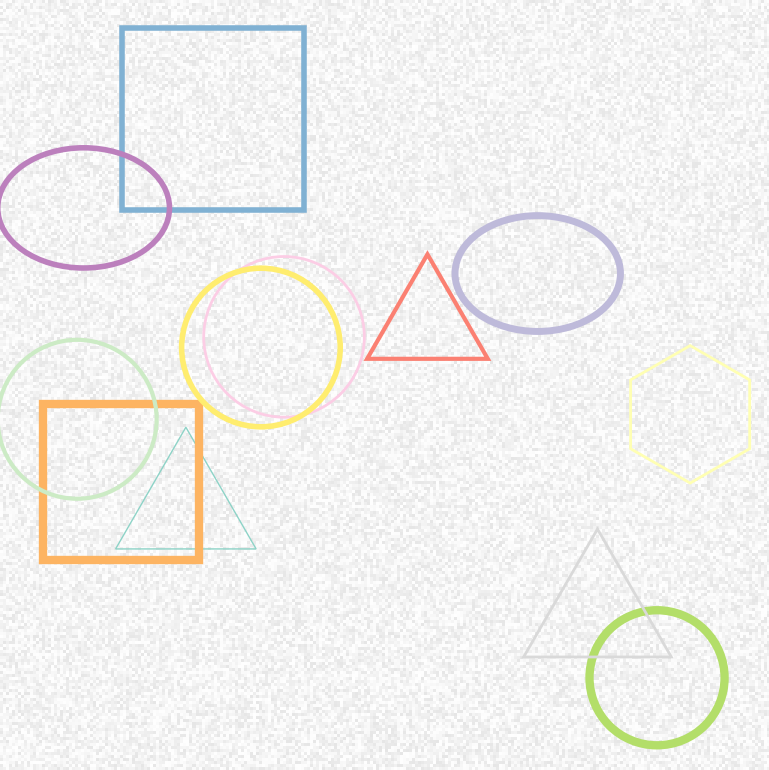[{"shape": "triangle", "thickness": 0.5, "radius": 0.53, "center": [0.241, 0.34]}, {"shape": "hexagon", "thickness": 1, "radius": 0.45, "center": [0.896, 0.462]}, {"shape": "oval", "thickness": 2.5, "radius": 0.54, "center": [0.698, 0.645]}, {"shape": "triangle", "thickness": 1.5, "radius": 0.45, "center": [0.555, 0.579]}, {"shape": "square", "thickness": 2, "radius": 0.59, "center": [0.277, 0.846]}, {"shape": "square", "thickness": 3, "radius": 0.51, "center": [0.158, 0.374]}, {"shape": "circle", "thickness": 3, "radius": 0.44, "center": [0.853, 0.12]}, {"shape": "circle", "thickness": 1, "radius": 0.52, "center": [0.369, 0.563]}, {"shape": "triangle", "thickness": 1, "radius": 0.55, "center": [0.776, 0.202]}, {"shape": "oval", "thickness": 2, "radius": 0.56, "center": [0.109, 0.73]}, {"shape": "circle", "thickness": 1.5, "radius": 0.52, "center": [0.1, 0.455]}, {"shape": "circle", "thickness": 2, "radius": 0.51, "center": [0.339, 0.549]}]